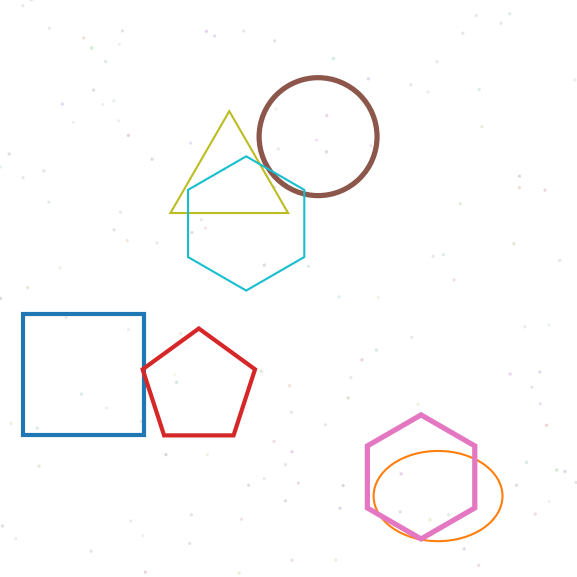[{"shape": "square", "thickness": 2, "radius": 0.52, "center": [0.145, 0.351]}, {"shape": "oval", "thickness": 1, "radius": 0.56, "center": [0.759, 0.14]}, {"shape": "pentagon", "thickness": 2, "radius": 0.51, "center": [0.344, 0.328]}, {"shape": "circle", "thickness": 2.5, "radius": 0.51, "center": [0.551, 0.763]}, {"shape": "hexagon", "thickness": 2.5, "radius": 0.54, "center": [0.729, 0.173]}, {"shape": "triangle", "thickness": 1, "radius": 0.59, "center": [0.397, 0.689]}, {"shape": "hexagon", "thickness": 1, "radius": 0.58, "center": [0.426, 0.612]}]